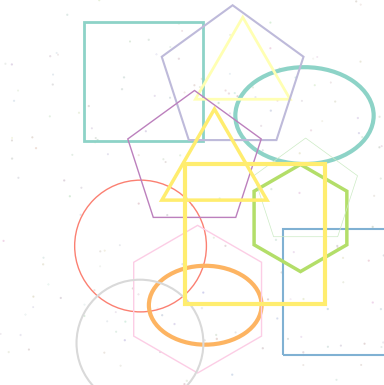[{"shape": "oval", "thickness": 3, "radius": 0.9, "center": [0.791, 0.7]}, {"shape": "square", "thickness": 2, "radius": 0.77, "center": [0.372, 0.789]}, {"shape": "triangle", "thickness": 2, "radius": 0.71, "center": [0.631, 0.813]}, {"shape": "pentagon", "thickness": 1.5, "radius": 0.97, "center": [0.604, 0.793]}, {"shape": "circle", "thickness": 1, "radius": 0.86, "center": [0.365, 0.361]}, {"shape": "square", "thickness": 1.5, "radius": 0.82, "center": [0.899, 0.242]}, {"shape": "oval", "thickness": 3, "radius": 0.73, "center": [0.533, 0.207]}, {"shape": "hexagon", "thickness": 2.5, "radius": 0.7, "center": [0.78, 0.434]}, {"shape": "hexagon", "thickness": 1, "radius": 0.96, "center": [0.513, 0.223]}, {"shape": "circle", "thickness": 1.5, "radius": 0.82, "center": [0.363, 0.109]}, {"shape": "pentagon", "thickness": 1, "radius": 0.91, "center": [0.505, 0.583]}, {"shape": "pentagon", "thickness": 0.5, "radius": 0.71, "center": [0.794, 0.5]}, {"shape": "square", "thickness": 3, "radius": 0.91, "center": [0.662, 0.392]}, {"shape": "triangle", "thickness": 2.5, "radius": 0.79, "center": [0.557, 0.559]}]